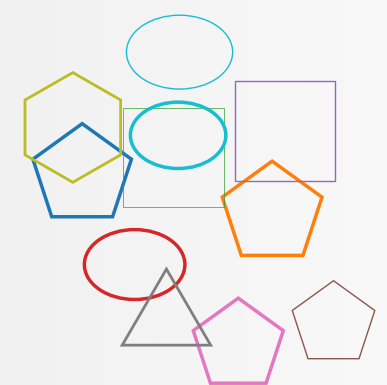[{"shape": "pentagon", "thickness": 2.5, "radius": 0.67, "center": [0.212, 0.545]}, {"shape": "pentagon", "thickness": 2.5, "radius": 0.68, "center": [0.702, 0.446]}, {"shape": "square", "thickness": 0.5, "radius": 0.65, "center": [0.448, 0.591]}, {"shape": "oval", "thickness": 2.5, "radius": 0.65, "center": [0.347, 0.313]}, {"shape": "square", "thickness": 1, "radius": 0.65, "center": [0.735, 0.66]}, {"shape": "pentagon", "thickness": 1, "radius": 0.56, "center": [0.861, 0.159]}, {"shape": "pentagon", "thickness": 2.5, "radius": 0.61, "center": [0.615, 0.103]}, {"shape": "triangle", "thickness": 2, "radius": 0.66, "center": [0.43, 0.169]}, {"shape": "hexagon", "thickness": 2, "radius": 0.71, "center": [0.188, 0.669]}, {"shape": "oval", "thickness": 2.5, "radius": 0.62, "center": [0.46, 0.649]}, {"shape": "oval", "thickness": 1, "radius": 0.69, "center": [0.463, 0.865]}]